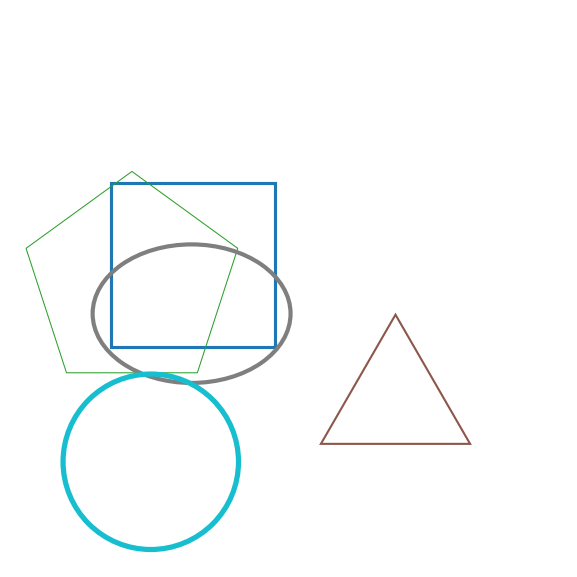[{"shape": "square", "thickness": 1.5, "radius": 0.71, "center": [0.334, 0.54]}, {"shape": "pentagon", "thickness": 0.5, "radius": 0.96, "center": [0.228, 0.51]}, {"shape": "triangle", "thickness": 1, "radius": 0.75, "center": [0.685, 0.305]}, {"shape": "oval", "thickness": 2, "radius": 0.86, "center": [0.332, 0.456]}, {"shape": "circle", "thickness": 2.5, "radius": 0.76, "center": [0.261, 0.2]}]